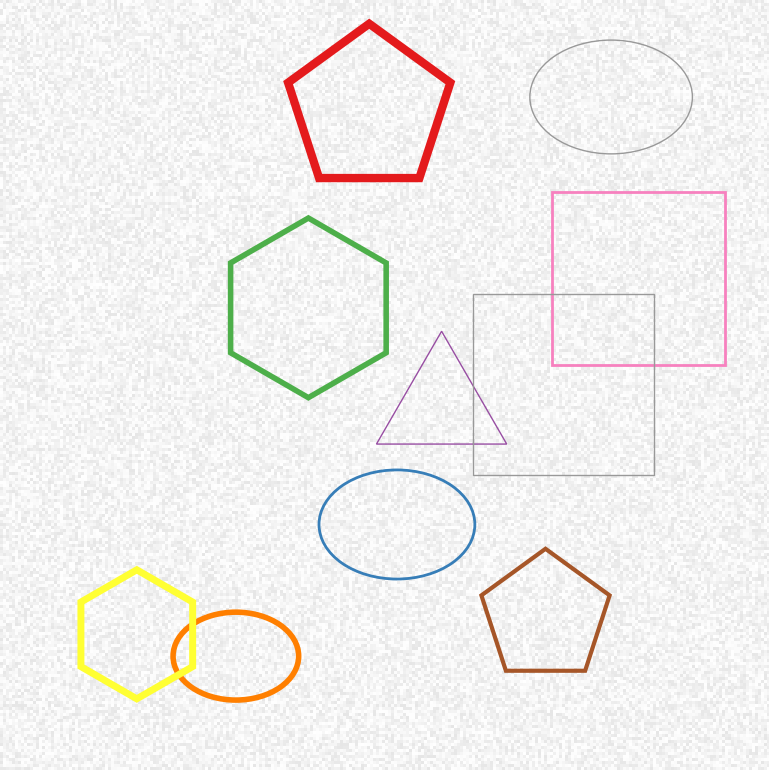[{"shape": "pentagon", "thickness": 3, "radius": 0.55, "center": [0.48, 0.858]}, {"shape": "oval", "thickness": 1, "radius": 0.51, "center": [0.515, 0.319]}, {"shape": "hexagon", "thickness": 2, "radius": 0.58, "center": [0.4, 0.6]}, {"shape": "triangle", "thickness": 0.5, "radius": 0.49, "center": [0.573, 0.472]}, {"shape": "oval", "thickness": 2, "radius": 0.41, "center": [0.306, 0.148]}, {"shape": "hexagon", "thickness": 2.5, "radius": 0.42, "center": [0.178, 0.176]}, {"shape": "pentagon", "thickness": 1.5, "radius": 0.44, "center": [0.708, 0.2]}, {"shape": "square", "thickness": 1, "radius": 0.56, "center": [0.829, 0.638]}, {"shape": "oval", "thickness": 0.5, "radius": 0.53, "center": [0.794, 0.874]}, {"shape": "square", "thickness": 0.5, "radius": 0.59, "center": [0.732, 0.501]}]